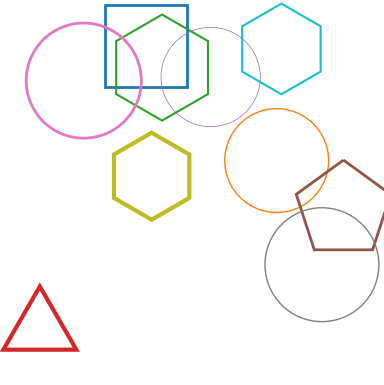[{"shape": "square", "thickness": 2, "radius": 0.53, "center": [0.379, 0.881]}, {"shape": "circle", "thickness": 1, "radius": 0.67, "center": [0.719, 0.583]}, {"shape": "hexagon", "thickness": 1.5, "radius": 0.69, "center": [0.421, 0.824]}, {"shape": "triangle", "thickness": 3, "radius": 0.55, "center": [0.103, 0.146]}, {"shape": "circle", "thickness": 0.5, "radius": 0.64, "center": [0.547, 0.8]}, {"shape": "pentagon", "thickness": 2, "radius": 0.64, "center": [0.892, 0.455]}, {"shape": "circle", "thickness": 2, "radius": 0.75, "center": [0.218, 0.791]}, {"shape": "circle", "thickness": 1, "radius": 0.74, "center": [0.836, 0.312]}, {"shape": "hexagon", "thickness": 3, "radius": 0.56, "center": [0.394, 0.542]}, {"shape": "hexagon", "thickness": 1.5, "radius": 0.59, "center": [0.731, 0.873]}]